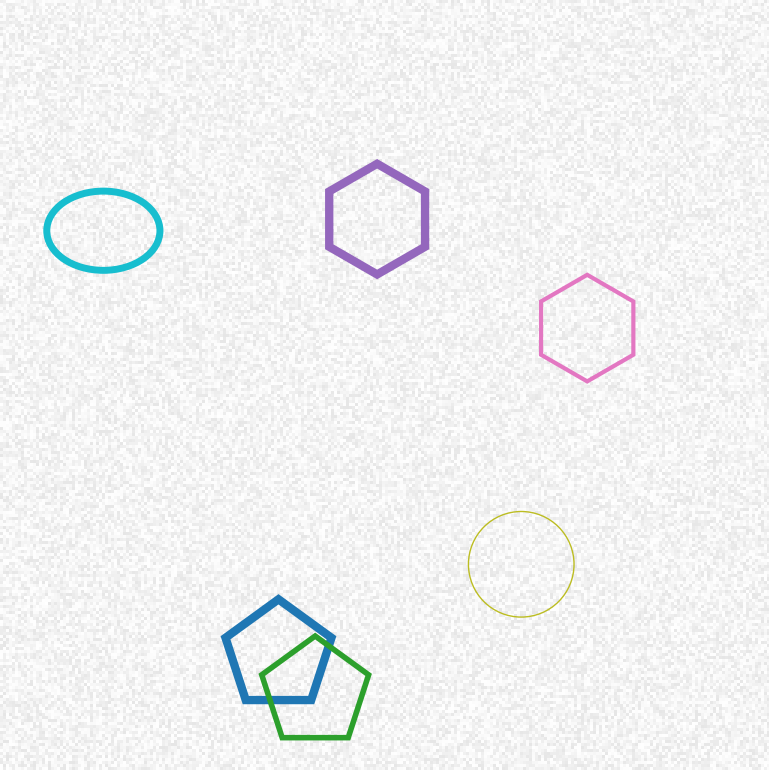[{"shape": "pentagon", "thickness": 3, "radius": 0.36, "center": [0.362, 0.149]}, {"shape": "pentagon", "thickness": 2, "radius": 0.36, "center": [0.409, 0.101]}, {"shape": "hexagon", "thickness": 3, "radius": 0.36, "center": [0.49, 0.715]}, {"shape": "hexagon", "thickness": 1.5, "radius": 0.35, "center": [0.763, 0.574]}, {"shape": "circle", "thickness": 0.5, "radius": 0.34, "center": [0.677, 0.267]}, {"shape": "oval", "thickness": 2.5, "radius": 0.37, "center": [0.134, 0.7]}]